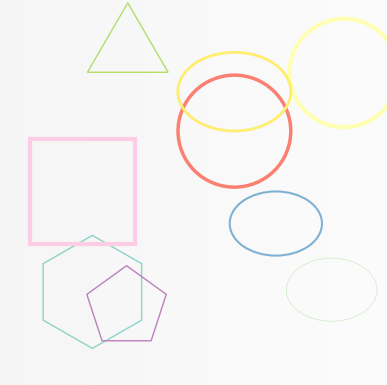[{"shape": "hexagon", "thickness": 1, "radius": 0.73, "center": [0.238, 0.242]}, {"shape": "circle", "thickness": 3, "radius": 0.7, "center": [0.888, 0.811]}, {"shape": "circle", "thickness": 2.5, "radius": 0.73, "center": [0.605, 0.659]}, {"shape": "oval", "thickness": 1.5, "radius": 0.6, "center": [0.712, 0.419]}, {"shape": "triangle", "thickness": 1, "radius": 0.6, "center": [0.33, 0.872]}, {"shape": "square", "thickness": 3, "radius": 0.68, "center": [0.213, 0.502]}, {"shape": "pentagon", "thickness": 1, "radius": 0.54, "center": [0.327, 0.202]}, {"shape": "oval", "thickness": 0.5, "radius": 0.59, "center": [0.856, 0.248]}, {"shape": "oval", "thickness": 2, "radius": 0.73, "center": [0.605, 0.762]}]